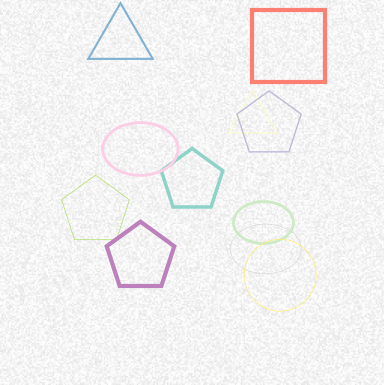[{"shape": "pentagon", "thickness": 2.5, "radius": 0.42, "center": [0.499, 0.53]}, {"shape": "triangle", "thickness": 0.5, "radius": 0.37, "center": [0.656, 0.691]}, {"shape": "pentagon", "thickness": 1, "radius": 0.44, "center": [0.699, 0.677]}, {"shape": "square", "thickness": 3, "radius": 0.47, "center": [0.749, 0.881]}, {"shape": "triangle", "thickness": 1.5, "radius": 0.48, "center": [0.313, 0.895]}, {"shape": "pentagon", "thickness": 0.5, "radius": 0.46, "center": [0.248, 0.452]}, {"shape": "oval", "thickness": 2, "radius": 0.49, "center": [0.365, 0.613]}, {"shape": "oval", "thickness": 0.5, "radius": 0.46, "center": [0.69, 0.353]}, {"shape": "pentagon", "thickness": 3, "radius": 0.46, "center": [0.365, 0.332]}, {"shape": "oval", "thickness": 2, "radius": 0.39, "center": [0.684, 0.422]}, {"shape": "circle", "thickness": 0.5, "radius": 0.47, "center": [0.728, 0.285]}]